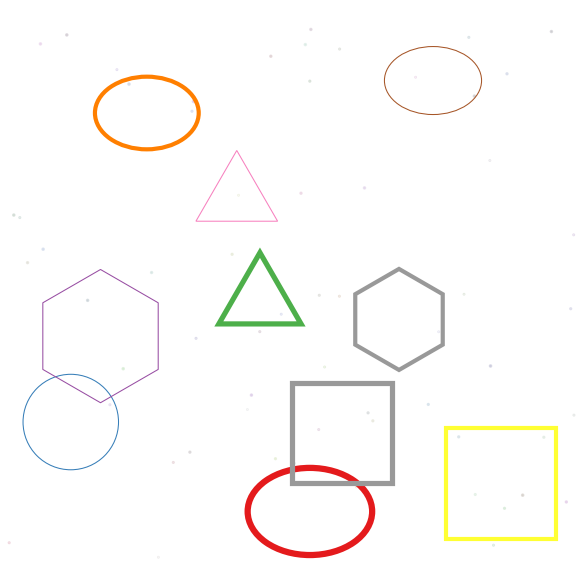[{"shape": "oval", "thickness": 3, "radius": 0.54, "center": [0.537, 0.113]}, {"shape": "circle", "thickness": 0.5, "radius": 0.41, "center": [0.123, 0.268]}, {"shape": "triangle", "thickness": 2.5, "radius": 0.41, "center": [0.45, 0.479]}, {"shape": "hexagon", "thickness": 0.5, "radius": 0.58, "center": [0.174, 0.417]}, {"shape": "oval", "thickness": 2, "radius": 0.45, "center": [0.254, 0.803]}, {"shape": "square", "thickness": 2, "radius": 0.48, "center": [0.867, 0.162]}, {"shape": "oval", "thickness": 0.5, "radius": 0.42, "center": [0.75, 0.86]}, {"shape": "triangle", "thickness": 0.5, "radius": 0.41, "center": [0.41, 0.657]}, {"shape": "square", "thickness": 2.5, "radius": 0.43, "center": [0.592, 0.25]}, {"shape": "hexagon", "thickness": 2, "radius": 0.44, "center": [0.691, 0.446]}]